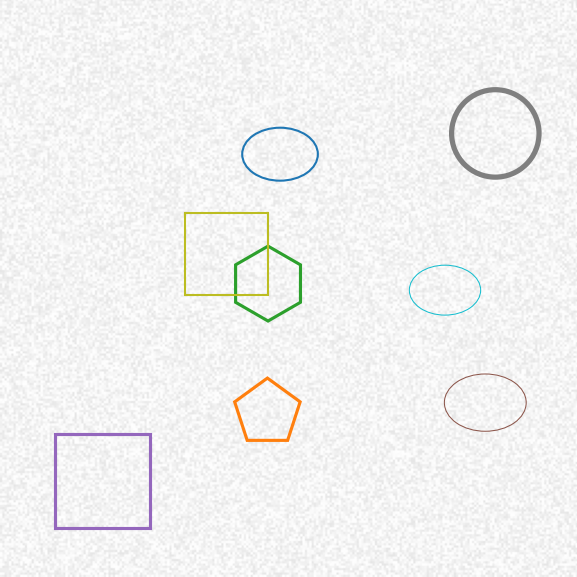[{"shape": "oval", "thickness": 1, "radius": 0.33, "center": [0.485, 0.732]}, {"shape": "pentagon", "thickness": 1.5, "radius": 0.3, "center": [0.463, 0.285]}, {"shape": "hexagon", "thickness": 1.5, "radius": 0.32, "center": [0.464, 0.508]}, {"shape": "square", "thickness": 1.5, "radius": 0.41, "center": [0.177, 0.166]}, {"shape": "oval", "thickness": 0.5, "radius": 0.35, "center": [0.84, 0.302]}, {"shape": "circle", "thickness": 2.5, "radius": 0.38, "center": [0.858, 0.768]}, {"shape": "square", "thickness": 1, "radius": 0.36, "center": [0.392, 0.56]}, {"shape": "oval", "thickness": 0.5, "radius": 0.31, "center": [0.771, 0.497]}]